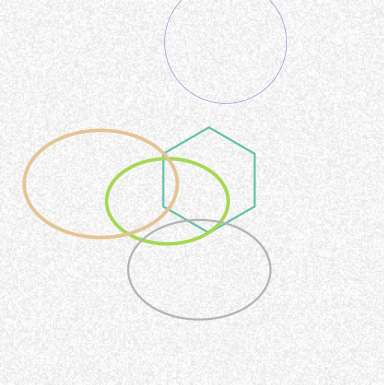[{"shape": "hexagon", "thickness": 1.5, "radius": 0.68, "center": [0.543, 0.532]}, {"shape": "circle", "thickness": 0.5, "radius": 0.79, "center": [0.586, 0.89]}, {"shape": "oval", "thickness": 2.5, "radius": 0.79, "center": [0.435, 0.477]}, {"shape": "oval", "thickness": 2.5, "radius": 0.99, "center": [0.262, 0.522]}, {"shape": "oval", "thickness": 1.5, "radius": 0.92, "center": [0.518, 0.299]}]